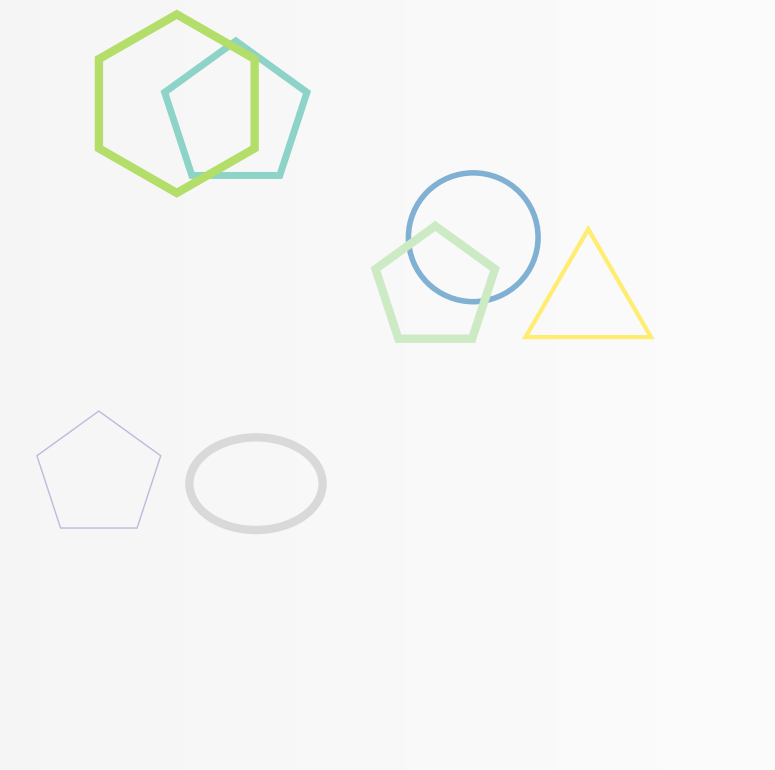[{"shape": "pentagon", "thickness": 2.5, "radius": 0.48, "center": [0.304, 0.85]}, {"shape": "pentagon", "thickness": 0.5, "radius": 0.42, "center": [0.128, 0.382]}, {"shape": "circle", "thickness": 2, "radius": 0.42, "center": [0.611, 0.692]}, {"shape": "hexagon", "thickness": 3, "radius": 0.58, "center": [0.228, 0.865]}, {"shape": "oval", "thickness": 3, "radius": 0.43, "center": [0.33, 0.372]}, {"shape": "pentagon", "thickness": 3, "radius": 0.4, "center": [0.562, 0.626]}, {"shape": "triangle", "thickness": 1.5, "radius": 0.47, "center": [0.759, 0.609]}]